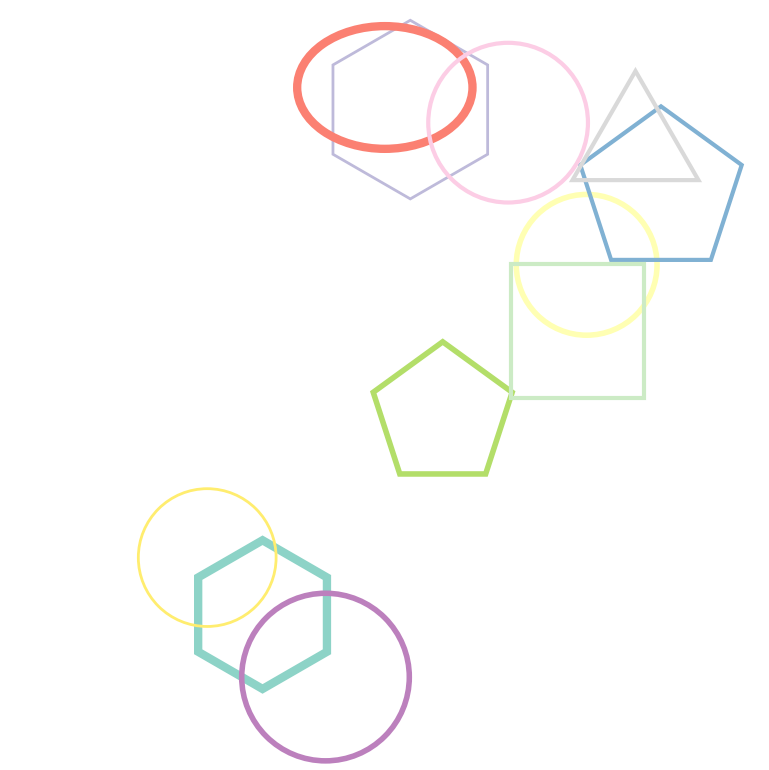[{"shape": "hexagon", "thickness": 3, "radius": 0.48, "center": [0.341, 0.202]}, {"shape": "circle", "thickness": 2, "radius": 0.46, "center": [0.762, 0.656]}, {"shape": "hexagon", "thickness": 1, "radius": 0.58, "center": [0.533, 0.858]}, {"shape": "oval", "thickness": 3, "radius": 0.57, "center": [0.5, 0.886]}, {"shape": "pentagon", "thickness": 1.5, "radius": 0.55, "center": [0.858, 0.752]}, {"shape": "pentagon", "thickness": 2, "radius": 0.47, "center": [0.575, 0.461]}, {"shape": "circle", "thickness": 1.5, "radius": 0.52, "center": [0.66, 0.841]}, {"shape": "triangle", "thickness": 1.5, "radius": 0.47, "center": [0.825, 0.813]}, {"shape": "circle", "thickness": 2, "radius": 0.54, "center": [0.423, 0.121]}, {"shape": "square", "thickness": 1.5, "radius": 0.43, "center": [0.75, 0.57]}, {"shape": "circle", "thickness": 1, "radius": 0.45, "center": [0.269, 0.276]}]